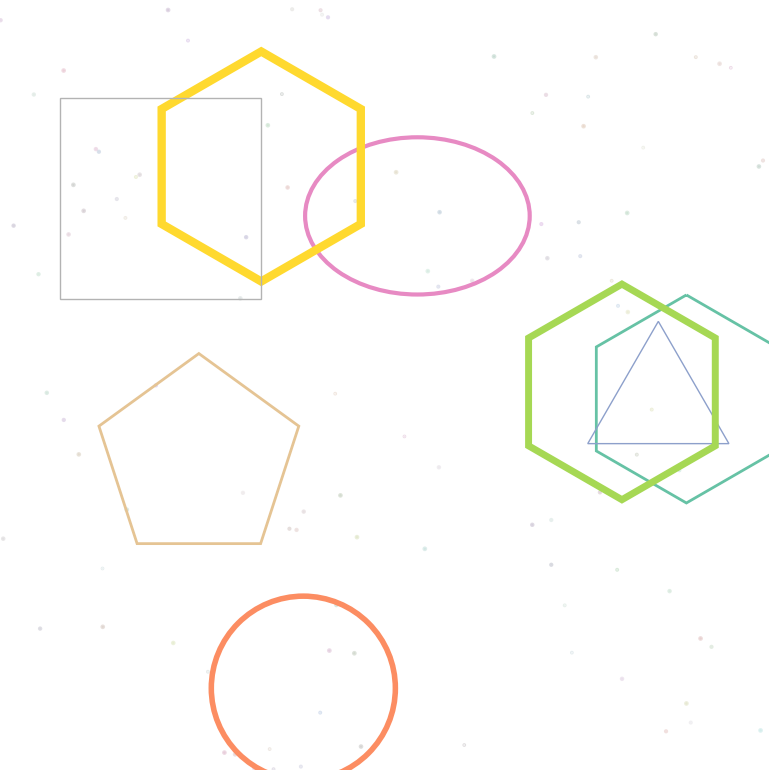[{"shape": "hexagon", "thickness": 1, "radius": 0.68, "center": [0.891, 0.482]}, {"shape": "circle", "thickness": 2, "radius": 0.6, "center": [0.394, 0.106]}, {"shape": "triangle", "thickness": 0.5, "radius": 0.53, "center": [0.855, 0.477]}, {"shape": "oval", "thickness": 1.5, "radius": 0.73, "center": [0.542, 0.72]}, {"shape": "hexagon", "thickness": 2.5, "radius": 0.7, "center": [0.808, 0.491]}, {"shape": "hexagon", "thickness": 3, "radius": 0.75, "center": [0.339, 0.784]}, {"shape": "pentagon", "thickness": 1, "radius": 0.68, "center": [0.258, 0.404]}, {"shape": "square", "thickness": 0.5, "radius": 0.65, "center": [0.208, 0.742]}]